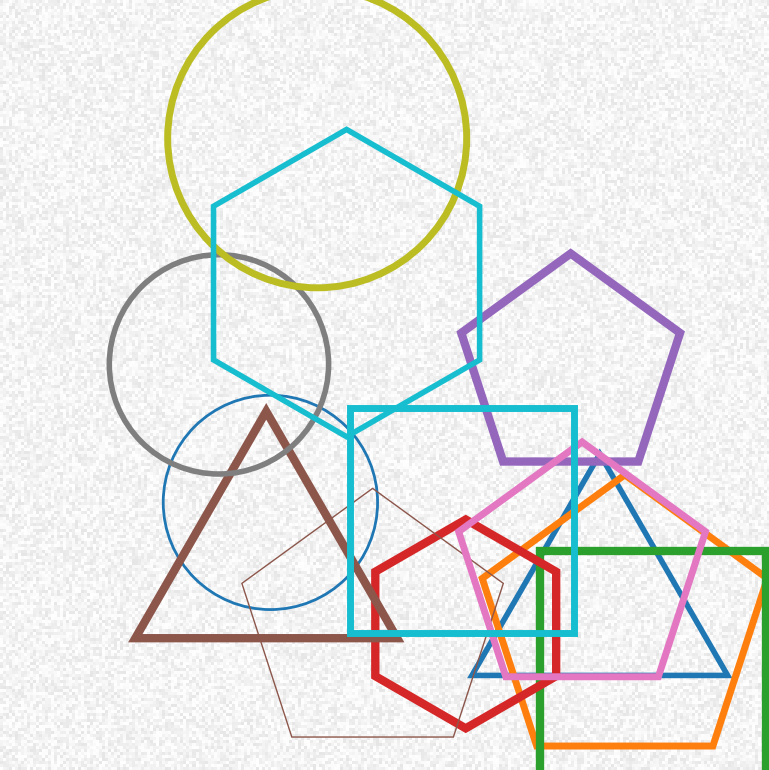[{"shape": "triangle", "thickness": 2, "radius": 0.96, "center": [0.779, 0.219]}, {"shape": "circle", "thickness": 1, "radius": 0.7, "center": [0.351, 0.348]}, {"shape": "pentagon", "thickness": 2.5, "radius": 0.97, "center": [0.811, 0.189]}, {"shape": "square", "thickness": 3, "radius": 0.73, "center": [0.848, 0.138]}, {"shape": "hexagon", "thickness": 3, "radius": 0.68, "center": [0.605, 0.19]}, {"shape": "pentagon", "thickness": 3, "radius": 0.75, "center": [0.741, 0.521]}, {"shape": "pentagon", "thickness": 0.5, "radius": 0.89, "center": [0.484, 0.187]}, {"shape": "triangle", "thickness": 3, "radius": 0.98, "center": [0.346, 0.269]}, {"shape": "pentagon", "thickness": 2.5, "radius": 0.84, "center": [0.756, 0.257]}, {"shape": "circle", "thickness": 2, "radius": 0.71, "center": [0.284, 0.527]}, {"shape": "circle", "thickness": 2.5, "radius": 0.97, "center": [0.412, 0.82]}, {"shape": "hexagon", "thickness": 2, "radius": 1.0, "center": [0.45, 0.632]}, {"shape": "square", "thickness": 2.5, "radius": 0.73, "center": [0.601, 0.324]}]